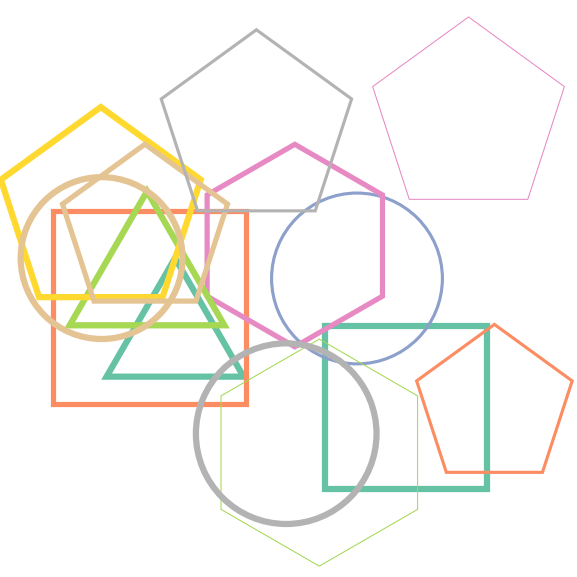[{"shape": "triangle", "thickness": 3, "radius": 0.68, "center": [0.303, 0.415]}, {"shape": "square", "thickness": 3, "radius": 0.7, "center": [0.703, 0.294]}, {"shape": "pentagon", "thickness": 1.5, "radius": 0.71, "center": [0.856, 0.296]}, {"shape": "square", "thickness": 2.5, "radius": 0.84, "center": [0.258, 0.467]}, {"shape": "circle", "thickness": 1.5, "radius": 0.74, "center": [0.618, 0.517]}, {"shape": "pentagon", "thickness": 0.5, "radius": 0.87, "center": [0.811, 0.795]}, {"shape": "hexagon", "thickness": 2.5, "radius": 0.88, "center": [0.51, 0.574]}, {"shape": "triangle", "thickness": 3, "radius": 0.77, "center": [0.255, 0.513]}, {"shape": "hexagon", "thickness": 0.5, "radius": 0.98, "center": [0.553, 0.215]}, {"shape": "pentagon", "thickness": 3, "radius": 0.91, "center": [0.175, 0.632]}, {"shape": "pentagon", "thickness": 2.5, "radius": 0.75, "center": [0.251, 0.599]}, {"shape": "circle", "thickness": 3, "radius": 0.7, "center": [0.176, 0.552]}, {"shape": "pentagon", "thickness": 1.5, "radius": 0.87, "center": [0.444, 0.774]}, {"shape": "circle", "thickness": 3, "radius": 0.78, "center": [0.496, 0.248]}]